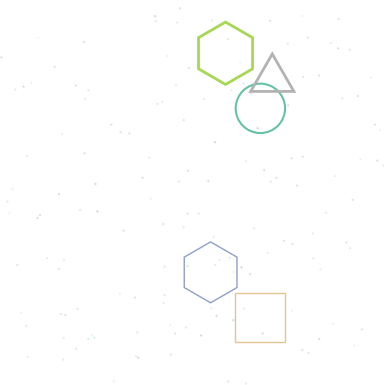[{"shape": "circle", "thickness": 1.5, "radius": 0.32, "center": [0.676, 0.719]}, {"shape": "hexagon", "thickness": 1, "radius": 0.4, "center": [0.547, 0.293]}, {"shape": "hexagon", "thickness": 2, "radius": 0.41, "center": [0.586, 0.862]}, {"shape": "square", "thickness": 1, "radius": 0.32, "center": [0.676, 0.175]}, {"shape": "triangle", "thickness": 2, "radius": 0.32, "center": [0.707, 0.795]}]